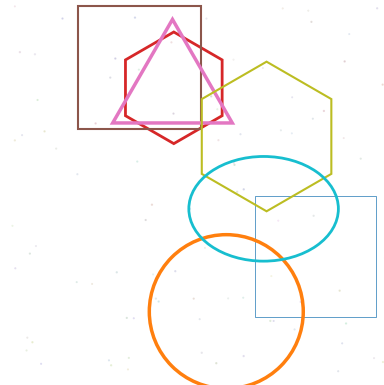[{"shape": "square", "thickness": 0.5, "radius": 0.79, "center": [0.82, 0.333]}, {"shape": "circle", "thickness": 2.5, "radius": 1.0, "center": [0.588, 0.191]}, {"shape": "hexagon", "thickness": 2, "radius": 0.72, "center": [0.451, 0.772]}, {"shape": "square", "thickness": 1.5, "radius": 0.8, "center": [0.362, 0.825]}, {"shape": "triangle", "thickness": 2.5, "radius": 0.9, "center": [0.448, 0.77]}, {"shape": "hexagon", "thickness": 1.5, "radius": 0.97, "center": [0.692, 0.646]}, {"shape": "oval", "thickness": 2, "radius": 0.97, "center": [0.685, 0.458]}]